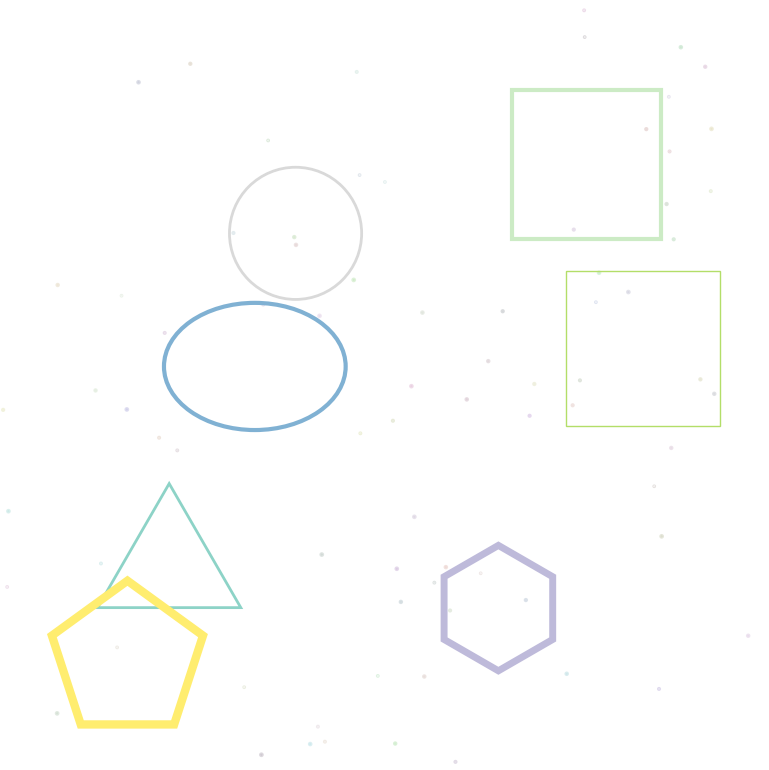[{"shape": "triangle", "thickness": 1, "radius": 0.54, "center": [0.22, 0.265]}, {"shape": "hexagon", "thickness": 2.5, "radius": 0.41, "center": [0.647, 0.21]}, {"shape": "oval", "thickness": 1.5, "radius": 0.59, "center": [0.331, 0.524]}, {"shape": "square", "thickness": 0.5, "radius": 0.5, "center": [0.835, 0.547]}, {"shape": "circle", "thickness": 1, "radius": 0.43, "center": [0.384, 0.697]}, {"shape": "square", "thickness": 1.5, "radius": 0.48, "center": [0.762, 0.786]}, {"shape": "pentagon", "thickness": 3, "radius": 0.52, "center": [0.166, 0.143]}]